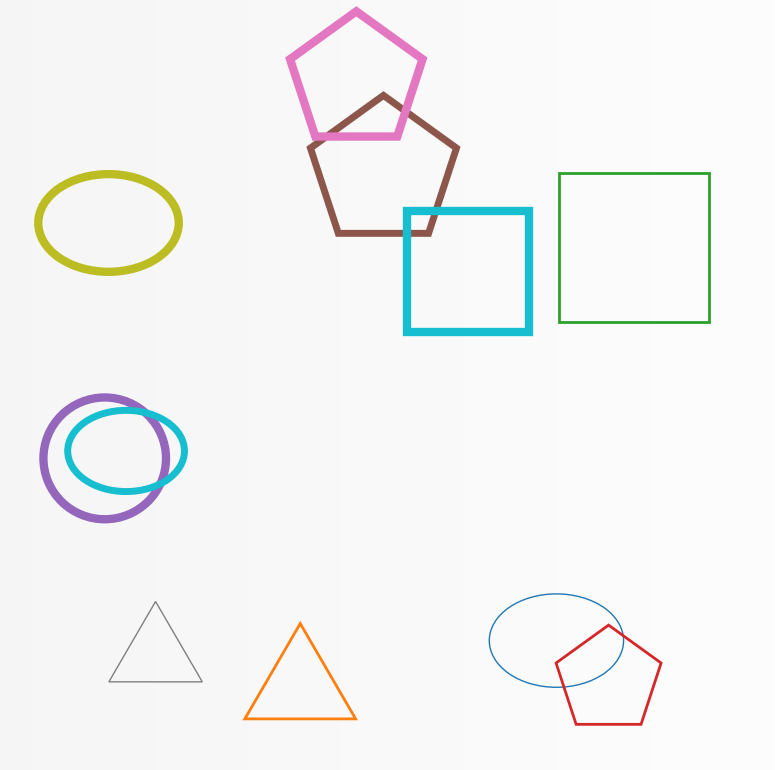[{"shape": "oval", "thickness": 0.5, "radius": 0.43, "center": [0.718, 0.168]}, {"shape": "triangle", "thickness": 1, "radius": 0.41, "center": [0.387, 0.108]}, {"shape": "square", "thickness": 1, "radius": 0.48, "center": [0.818, 0.679]}, {"shape": "pentagon", "thickness": 1, "radius": 0.36, "center": [0.785, 0.117]}, {"shape": "circle", "thickness": 3, "radius": 0.4, "center": [0.135, 0.405]}, {"shape": "pentagon", "thickness": 2.5, "radius": 0.5, "center": [0.495, 0.777]}, {"shape": "pentagon", "thickness": 3, "radius": 0.45, "center": [0.46, 0.895]}, {"shape": "triangle", "thickness": 0.5, "radius": 0.35, "center": [0.201, 0.149]}, {"shape": "oval", "thickness": 3, "radius": 0.45, "center": [0.14, 0.71]}, {"shape": "square", "thickness": 3, "radius": 0.39, "center": [0.604, 0.647]}, {"shape": "oval", "thickness": 2.5, "radius": 0.38, "center": [0.163, 0.414]}]